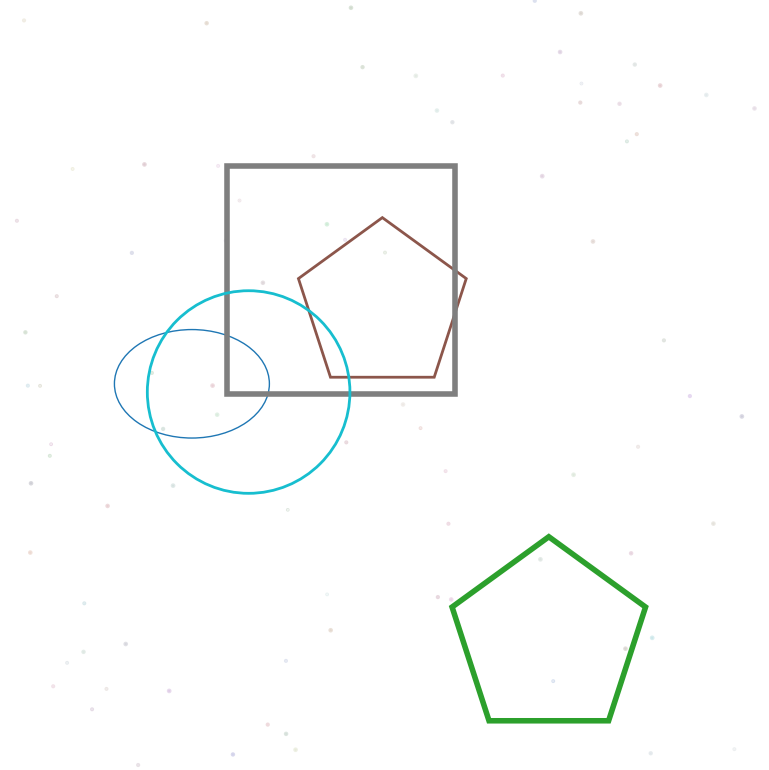[{"shape": "oval", "thickness": 0.5, "radius": 0.5, "center": [0.249, 0.502]}, {"shape": "pentagon", "thickness": 2, "radius": 0.66, "center": [0.713, 0.171]}, {"shape": "pentagon", "thickness": 1, "radius": 0.57, "center": [0.497, 0.603]}, {"shape": "square", "thickness": 2, "radius": 0.74, "center": [0.443, 0.636]}, {"shape": "circle", "thickness": 1, "radius": 0.66, "center": [0.323, 0.491]}]